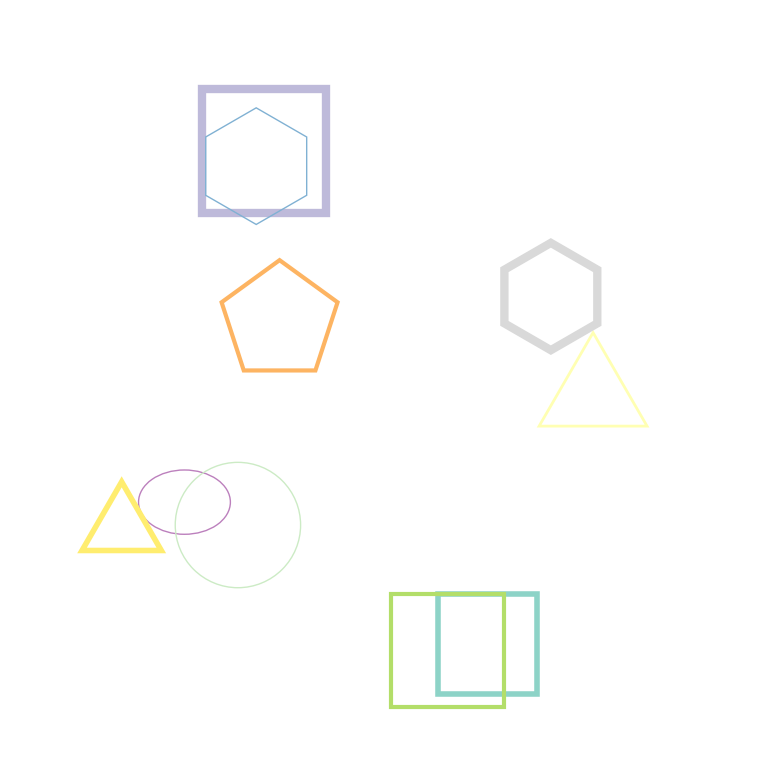[{"shape": "square", "thickness": 2, "radius": 0.32, "center": [0.633, 0.164]}, {"shape": "triangle", "thickness": 1, "radius": 0.4, "center": [0.77, 0.487]}, {"shape": "square", "thickness": 3, "radius": 0.4, "center": [0.343, 0.804]}, {"shape": "hexagon", "thickness": 0.5, "radius": 0.38, "center": [0.333, 0.784]}, {"shape": "pentagon", "thickness": 1.5, "radius": 0.4, "center": [0.363, 0.583]}, {"shape": "square", "thickness": 1.5, "radius": 0.37, "center": [0.582, 0.155]}, {"shape": "hexagon", "thickness": 3, "radius": 0.35, "center": [0.715, 0.615]}, {"shape": "oval", "thickness": 0.5, "radius": 0.3, "center": [0.24, 0.348]}, {"shape": "circle", "thickness": 0.5, "radius": 0.41, "center": [0.309, 0.318]}, {"shape": "triangle", "thickness": 2, "radius": 0.3, "center": [0.158, 0.315]}]